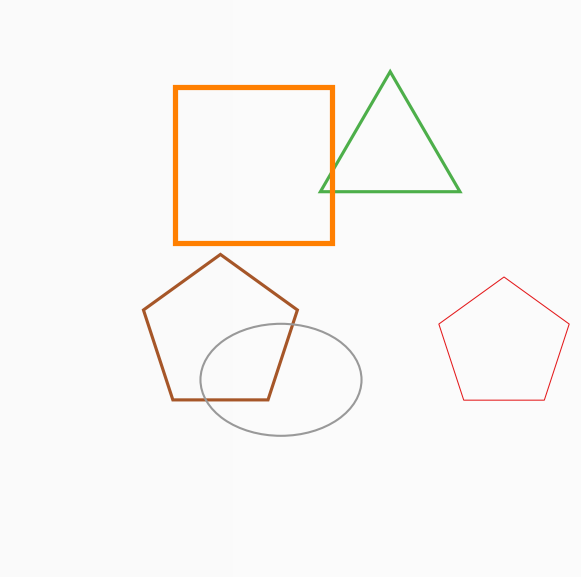[{"shape": "pentagon", "thickness": 0.5, "radius": 0.59, "center": [0.867, 0.402]}, {"shape": "triangle", "thickness": 1.5, "radius": 0.69, "center": [0.671, 0.736]}, {"shape": "square", "thickness": 2.5, "radius": 0.67, "center": [0.436, 0.714]}, {"shape": "pentagon", "thickness": 1.5, "radius": 0.7, "center": [0.379, 0.419]}, {"shape": "oval", "thickness": 1, "radius": 0.69, "center": [0.483, 0.341]}]